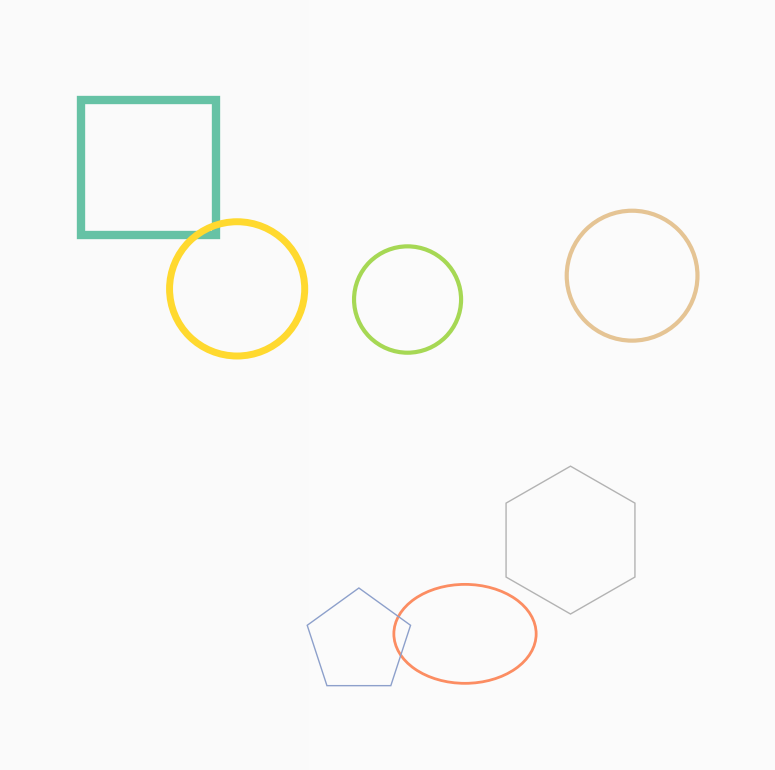[{"shape": "square", "thickness": 3, "radius": 0.44, "center": [0.192, 0.782]}, {"shape": "oval", "thickness": 1, "radius": 0.46, "center": [0.6, 0.177]}, {"shape": "pentagon", "thickness": 0.5, "radius": 0.35, "center": [0.463, 0.166]}, {"shape": "circle", "thickness": 1.5, "radius": 0.35, "center": [0.526, 0.611]}, {"shape": "circle", "thickness": 2.5, "radius": 0.44, "center": [0.306, 0.625]}, {"shape": "circle", "thickness": 1.5, "radius": 0.42, "center": [0.816, 0.642]}, {"shape": "hexagon", "thickness": 0.5, "radius": 0.48, "center": [0.736, 0.299]}]